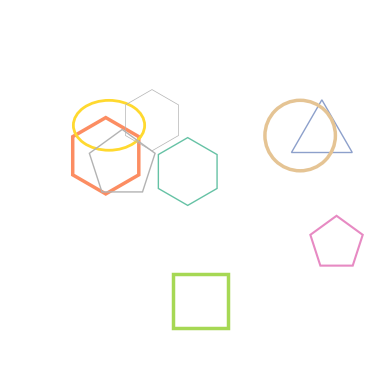[{"shape": "hexagon", "thickness": 1, "radius": 0.44, "center": [0.488, 0.555]}, {"shape": "hexagon", "thickness": 2.5, "radius": 0.5, "center": [0.275, 0.595]}, {"shape": "triangle", "thickness": 1, "radius": 0.46, "center": [0.836, 0.649]}, {"shape": "pentagon", "thickness": 1.5, "radius": 0.36, "center": [0.874, 0.368]}, {"shape": "square", "thickness": 2.5, "radius": 0.36, "center": [0.52, 0.218]}, {"shape": "oval", "thickness": 2, "radius": 0.46, "center": [0.283, 0.675]}, {"shape": "circle", "thickness": 2.5, "radius": 0.46, "center": [0.78, 0.648]}, {"shape": "hexagon", "thickness": 0.5, "radius": 0.4, "center": [0.395, 0.688]}, {"shape": "pentagon", "thickness": 1, "radius": 0.45, "center": [0.317, 0.574]}]